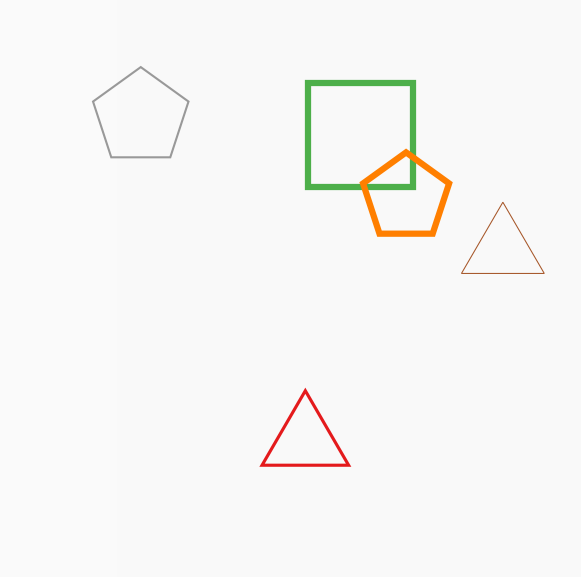[{"shape": "triangle", "thickness": 1.5, "radius": 0.43, "center": [0.525, 0.237]}, {"shape": "square", "thickness": 3, "radius": 0.45, "center": [0.62, 0.766]}, {"shape": "pentagon", "thickness": 3, "radius": 0.39, "center": [0.699, 0.657]}, {"shape": "triangle", "thickness": 0.5, "radius": 0.41, "center": [0.865, 0.567]}, {"shape": "pentagon", "thickness": 1, "radius": 0.43, "center": [0.242, 0.797]}]